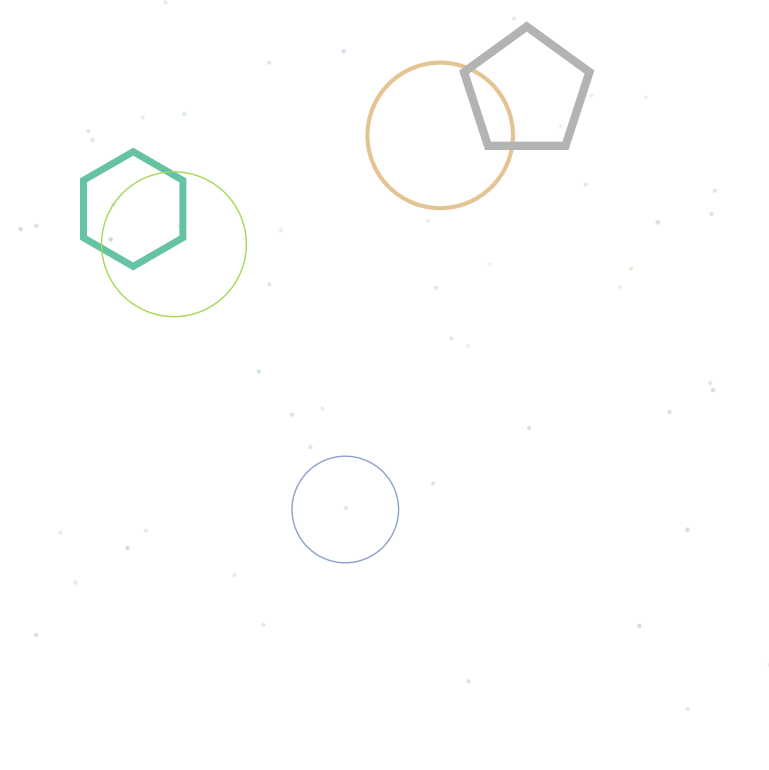[{"shape": "hexagon", "thickness": 2.5, "radius": 0.37, "center": [0.173, 0.728]}, {"shape": "circle", "thickness": 0.5, "radius": 0.35, "center": [0.448, 0.338]}, {"shape": "circle", "thickness": 0.5, "radius": 0.47, "center": [0.226, 0.683]}, {"shape": "circle", "thickness": 1.5, "radius": 0.47, "center": [0.572, 0.824]}, {"shape": "pentagon", "thickness": 3, "radius": 0.43, "center": [0.684, 0.88]}]